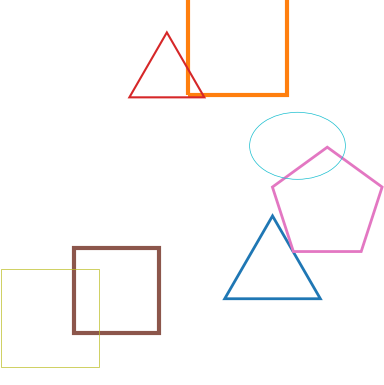[{"shape": "triangle", "thickness": 2, "radius": 0.72, "center": [0.708, 0.296]}, {"shape": "square", "thickness": 3, "radius": 0.64, "center": [0.616, 0.882]}, {"shape": "triangle", "thickness": 1.5, "radius": 0.56, "center": [0.433, 0.803]}, {"shape": "square", "thickness": 3, "radius": 0.55, "center": [0.304, 0.246]}, {"shape": "pentagon", "thickness": 2, "radius": 0.75, "center": [0.85, 0.468]}, {"shape": "square", "thickness": 0.5, "radius": 0.64, "center": [0.131, 0.173]}, {"shape": "oval", "thickness": 0.5, "radius": 0.62, "center": [0.773, 0.621]}]